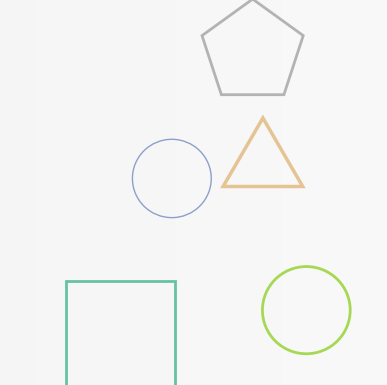[{"shape": "square", "thickness": 2, "radius": 0.7, "center": [0.311, 0.131]}, {"shape": "circle", "thickness": 1, "radius": 0.51, "center": [0.443, 0.536]}, {"shape": "circle", "thickness": 2, "radius": 0.57, "center": [0.79, 0.194]}, {"shape": "triangle", "thickness": 2.5, "radius": 0.59, "center": [0.678, 0.575]}, {"shape": "pentagon", "thickness": 2, "radius": 0.69, "center": [0.652, 0.865]}]